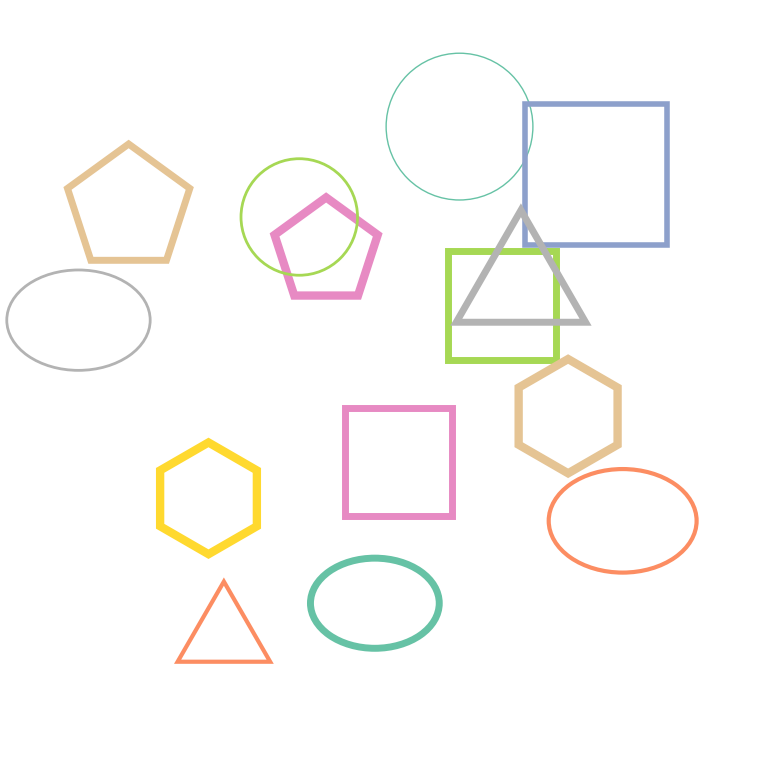[{"shape": "circle", "thickness": 0.5, "radius": 0.48, "center": [0.597, 0.836]}, {"shape": "oval", "thickness": 2.5, "radius": 0.42, "center": [0.487, 0.217]}, {"shape": "triangle", "thickness": 1.5, "radius": 0.35, "center": [0.291, 0.175]}, {"shape": "oval", "thickness": 1.5, "radius": 0.48, "center": [0.809, 0.324]}, {"shape": "square", "thickness": 2, "radius": 0.46, "center": [0.774, 0.773]}, {"shape": "square", "thickness": 2.5, "radius": 0.35, "center": [0.517, 0.4]}, {"shape": "pentagon", "thickness": 3, "radius": 0.35, "center": [0.424, 0.673]}, {"shape": "square", "thickness": 2.5, "radius": 0.35, "center": [0.652, 0.603]}, {"shape": "circle", "thickness": 1, "radius": 0.38, "center": [0.389, 0.718]}, {"shape": "hexagon", "thickness": 3, "radius": 0.36, "center": [0.271, 0.353]}, {"shape": "pentagon", "thickness": 2.5, "radius": 0.42, "center": [0.167, 0.729]}, {"shape": "hexagon", "thickness": 3, "radius": 0.37, "center": [0.738, 0.46]}, {"shape": "oval", "thickness": 1, "radius": 0.47, "center": [0.102, 0.584]}, {"shape": "triangle", "thickness": 2.5, "radius": 0.48, "center": [0.677, 0.63]}]